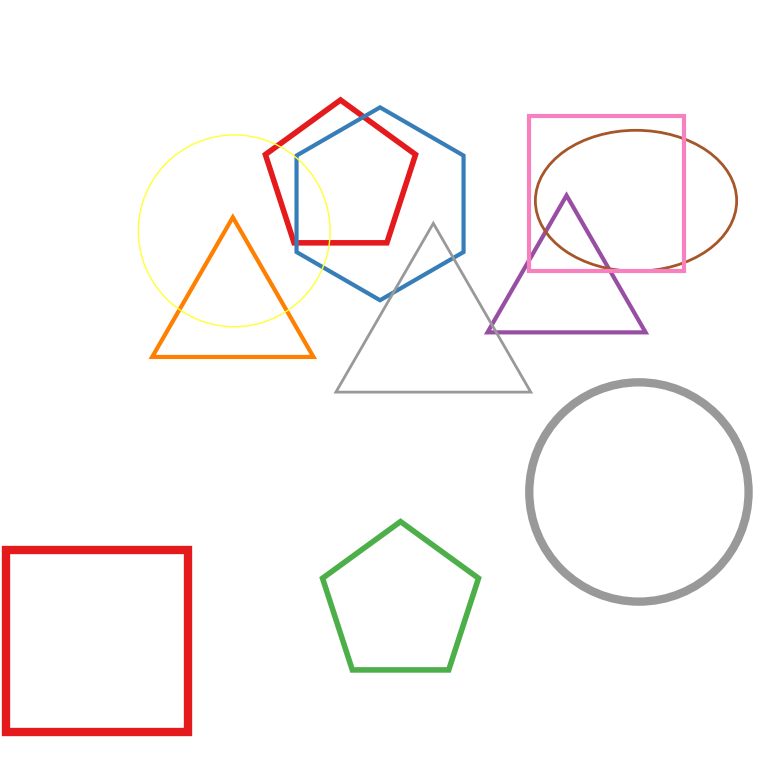[{"shape": "pentagon", "thickness": 2, "radius": 0.51, "center": [0.442, 0.768]}, {"shape": "square", "thickness": 3, "radius": 0.59, "center": [0.126, 0.167]}, {"shape": "hexagon", "thickness": 1.5, "radius": 0.63, "center": [0.494, 0.735]}, {"shape": "pentagon", "thickness": 2, "radius": 0.53, "center": [0.52, 0.216]}, {"shape": "triangle", "thickness": 1.5, "radius": 0.59, "center": [0.736, 0.628]}, {"shape": "triangle", "thickness": 1.5, "radius": 0.6, "center": [0.302, 0.597]}, {"shape": "circle", "thickness": 0.5, "radius": 0.62, "center": [0.304, 0.7]}, {"shape": "oval", "thickness": 1, "radius": 0.65, "center": [0.826, 0.739]}, {"shape": "square", "thickness": 1.5, "radius": 0.5, "center": [0.788, 0.749]}, {"shape": "triangle", "thickness": 1, "radius": 0.73, "center": [0.563, 0.564]}, {"shape": "circle", "thickness": 3, "radius": 0.71, "center": [0.83, 0.361]}]